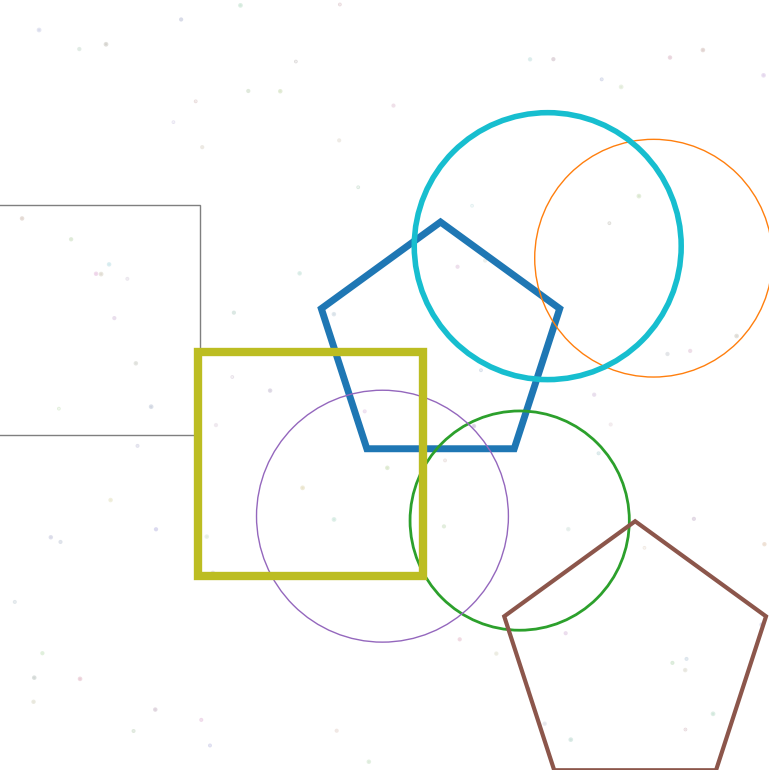[{"shape": "pentagon", "thickness": 2.5, "radius": 0.81, "center": [0.572, 0.549]}, {"shape": "circle", "thickness": 0.5, "radius": 0.77, "center": [0.849, 0.665]}, {"shape": "circle", "thickness": 1, "radius": 0.71, "center": [0.675, 0.324]}, {"shape": "circle", "thickness": 0.5, "radius": 0.82, "center": [0.497, 0.33]}, {"shape": "pentagon", "thickness": 1.5, "radius": 0.89, "center": [0.825, 0.144]}, {"shape": "square", "thickness": 0.5, "radius": 0.75, "center": [0.11, 0.584]}, {"shape": "square", "thickness": 3, "radius": 0.73, "center": [0.403, 0.397]}, {"shape": "circle", "thickness": 2, "radius": 0.87, "center": [0.711, 0.68]}]